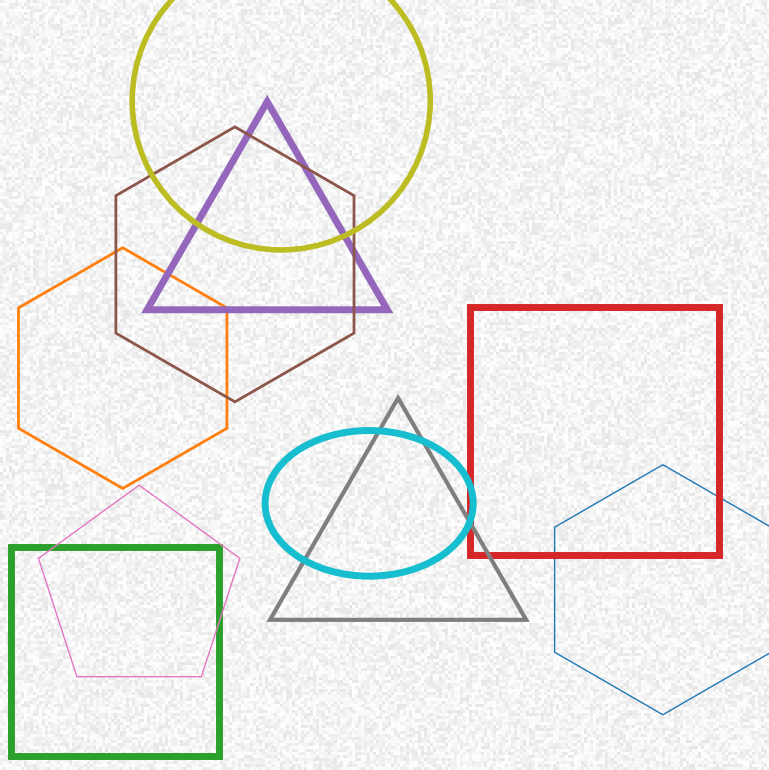[{"shape": "hexagon", "thickness": 0.5, "radius": 0.81, "center": [0.861, 0.234]}, {"shape": "hexagon", "thickness": 1, "radius": 0.78, "center": [0.159, 0.522]}, {"shape": "square", "thickness": 2.5, "radius": 0.68, "center": [0.149, 0.154]}, {"shape": "square", "thickness": 2.5, "radius": 0.81, "center": [0.772, 0.44]}, {"shape": "triangle", "thickness": 2.5, "radius": 0.9, "center": [0.347, 0.688]}, {"shape": "hexagon", "thickness": 1, "radius": 0.89, "center": [0.305, 0.657]}, {"shape": "pentagon", "thickness": 0.5, "radius": 0.69, "center": [0.181, 0.232]}, {"shape": "triangle", "thickness": 1.5, "radius": 0.96, "center": [0.517, 0.291]}, {"shape": "circle", "thickness": 2, "radius": 0.97, "center": [0.365, 0.869]}, {"shape": "oval", "thickness": 2.5, "radius": 0.68, "center": [0.479, 0.346]}]